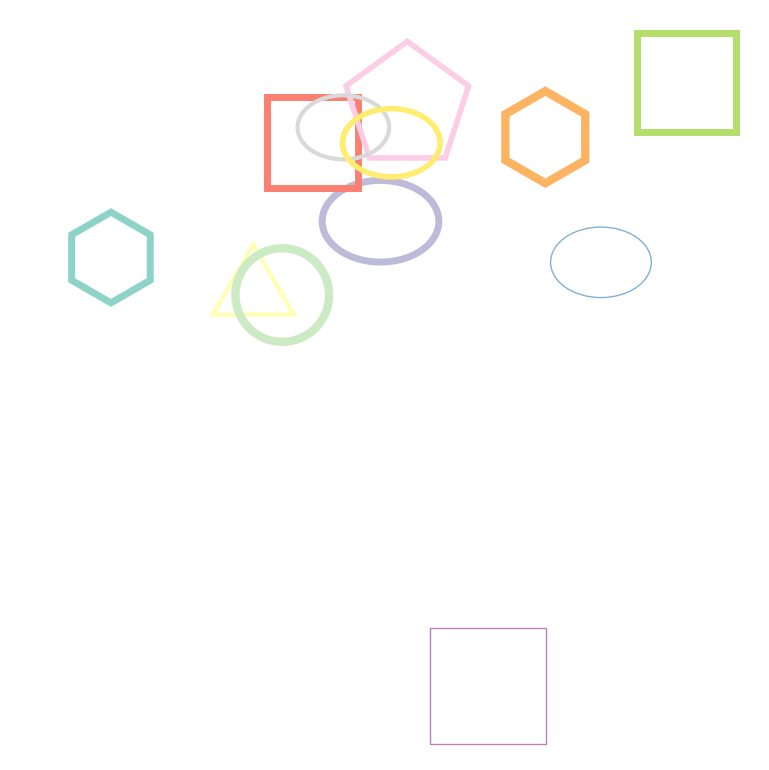[{"shape": "hexagon", "thickness": 2.5, "radius": 0.29, "center": [0.144, 0.666]}, {"shape": "triangle", "thickness": 1.5, "radius": 0.3, "center": [0.329, 0.622]}, {"shape": "oval", "thickness": 2.5, "radius": 0.38, "center": [0.494, 0.713]}, {"shape": "square", "thickness": 2.5, "radius": 0.3, "center": [0.406, 0.815]}, {"shape": "oval", "thickness": 0.5, "radius": 0.33, "center": [0.78, 0.659]}, {"shape": "hexagon", "thickness": 3, "radius": 0.3, "center": [0.708, 0.822]}, {"shape": "square", "thickness": 2.5, "radius": 0.32, "center": [0.891, 0.893]}, {"shape": "pentagon", "thickness": 2, "radius": 0.42, "center": [0.529, 0.863]}, {"shape": "oval", "thickness": 1.5, "radius": 0.3, "center": [0.446, 0.835]}, {"shape": "square", "thickness": 0.5, "radius": 0.37, "center": [0.634, 0.109]}, {"shape": "circle", "thickness": 3, "radius": 0.3, "center": [0.367, 0.617]}, {"shape": "oval", "thickness": 2, "radius": 0.32, "center": [0.508, 0.815]}]